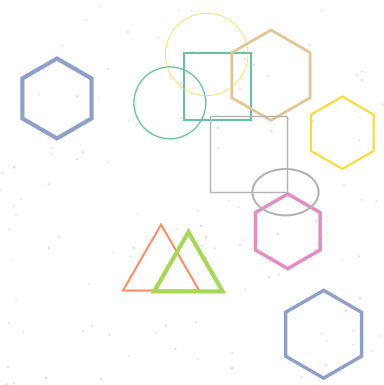[{"shape": "square", "thickness": 1.5, "radius": 0.44, "center": [0.564, 0.775]}, {"shape": "circle", "thickness": 1, "radius": 0.47, "center": [0.441, 0.733]}, {"shape": "triangle", "thickness": 1.5, "radius": 0.57, "center": [0.418, 0.303]}, {"shape": "hexagon", "thickness": 3, "radius": 0.52, "center": [0.148, 0.744]}, {"shape": "hexagon", "thickness": 2.5, "radius": 0.57, "center": [0.841, 0.132]}, {"shape": "hexagon", "thickness": 2.5, "radius": 0.49, "center": [0.748, 0.399]}, {"shape": "triangle", "thickness": 3, "radius": 0.51, "center": [0.489, 0.294]}, {"shape": "hexagon", "thickness": 1.5, "radius": 0.47, "center": [0.889, 0.655]}, {"shape": "circle", "thickness": 0.5, "radius": 0.54, "center": [0.537, 0.859]}, {"shape": "hexagon", "thickness": 2, "radius": 0.59, "center": [0.704, 0.805]}, {"shape": "square", "thickness": 1, "radius": 0.5, "center": [0.645, 0.6]}, {"shape": "oval", "thickness": 1.5, "radius": 0.43, "center": [0.742, 0.501]}]